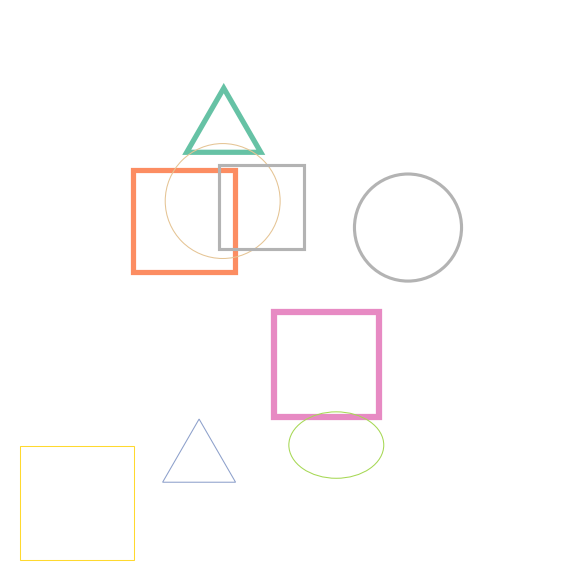[{"shape": "triangle", "thickness": 2.5, "radius": 0.37, "center": [0.387, 0.772]}, {"shape": "square", "thickness": 2.5, "radius": 0.44, "center": [0.319, 0.616]}, {"shape": "triangle", "thickness": 0.5, "radius": 0.36, "center": [0.345, 0.201]}, {"shape": "square", "thickness": 3, "radius": 0.46, "center": [0.565, 0.368]}, {"shape": "oval", "thickness": 0.5, "radius": 0.41, "center": [0.582, 0.228]}, {"shape": "square", "thickness": 0.5, "radius": 0.49, "center": [0.134, 0.129]}, {"shape": "circle", "thickness": 0.5, "radius": 0.5, "center": [0.386, 0.651]}, {"shape": "square", "thickness": 1.5, "radius": 0.37, "center": [0.453, 0.641]}, {"shape": "circle", "thickness": 1.5, "radius": 0.46, "center": [0.706, 0.605]}]